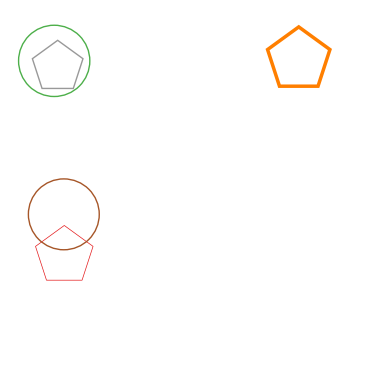[{"shape": "pentagon", "thickness": 0.5, "radius": 0.39, "center": [0.167, 0.336]}, {"shape": "circle", "thickness": 1, "radius": 0.46, "center": [0.141, 0.842]}, {"shape": "pentagon", "thickness": 2.5, "radius": 0.43, "center": [0.776, 0.845]}, {"shape": "circle", "thickness": 1, "radius": 0.46, "center": [0.166, 0.443]}, {"shape": "pentagon", "thickness": 1, "radius": 0.35, "center": [0.15, 0.826]}]